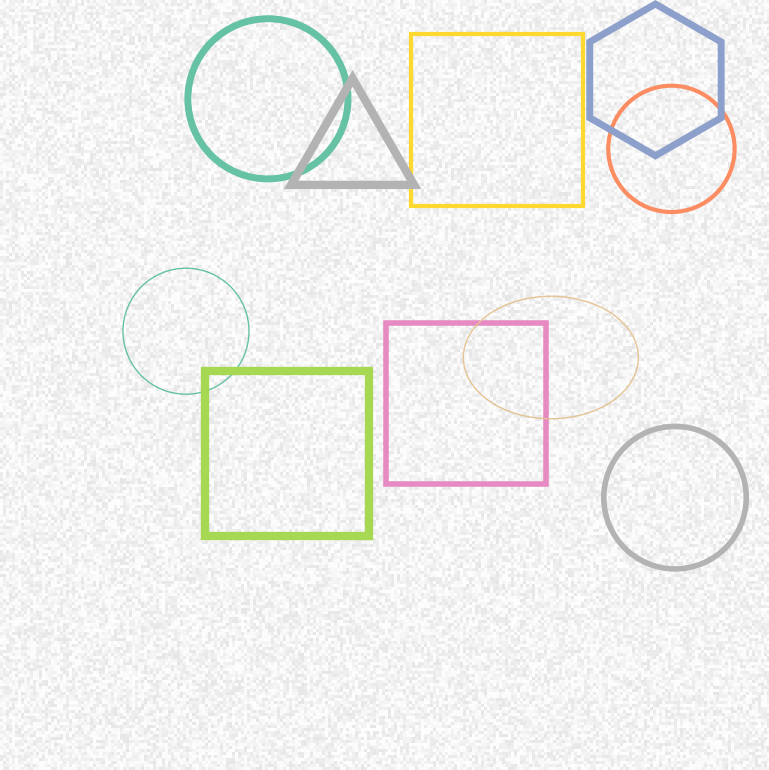[{"shape": "circle", "thickness": 2.5, "radius": 0.52, "center": [0.348, 0.872]}, {"shape": "circle", "thickness": 0.5, "radius": 0.41, "center": [0.242, 0.57]}, {"shape": "circle", "thickness": 1.5, "radius": 0.41, "center": [0.872, 0.807]}, {"shape": "hexagon", "thickness": 2.5, "radius": 0.49, "center": [0.851, 0.896]}, {"shape": "square", "thickness": 2, "radius": 0.52, "center": [0.605, 0.476]}, {"shape": "square", "thickness": 3, "radius": 0.53, "center": [0.373, 0.411]}, {"shape": "square", "thickness": 1.5, "radius": 0.56, "center": [0.645, 0.844]}, {"shape": "oval", "thickness": 0.5, "radius": 0.57, "center": [0.715, 0.536]}, {"shape": "triangle", "thickness": 3, "radius": 0.46, "center": [0.458, 0.806]}, {"shape": "circle", "thickness": 2, "radius": 0.46, "center": [0.877, 0.354]}]